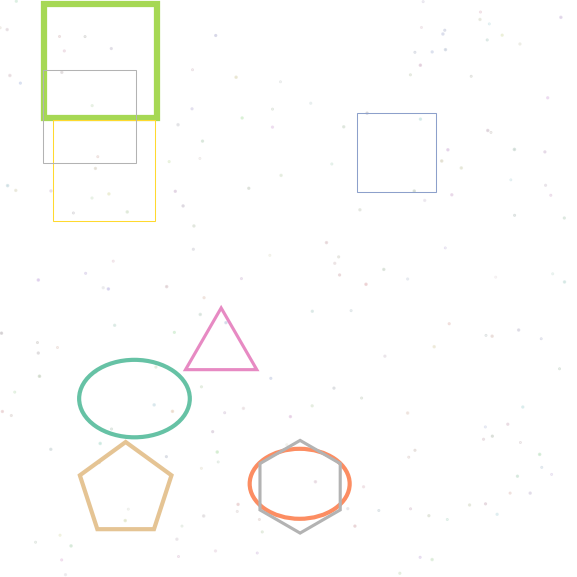[{"shape": "oval", "thickness": 2, "radius": 0.48, "center": [0.233, 0.309]}, {"shape": "oval", "thickness": 2, "radius": 0.43, "center": [0.519, 0.161]}, {"shape": "square", "thickness": 0.5, "radius": 0.34, "center": [0.686, 0.735]}, {"shape": "triangle", "thickness": 1.5, "radius": 0.36, "center": [0.383, 0.395]}, {"shape": "square", "thickness": 3, "radius": 0.49, "center": [0.173, 0.894]}, {"shape": "square", "thickness": 0.5, "radius": 0.44, "center": [0.18, 0.704]}, {"shape": "pentagon", "thickness": 2, "radius": 0.42, "center": [0.218, 0.15]}, {"shape": "hexagon", "thickness": 1.5, "radius": 0.4, "center": [0.52, 0.156]}, {"shape": "square", "thickness": 0.5, "radius": 0.4, "center": [0.156, 0.797]}]